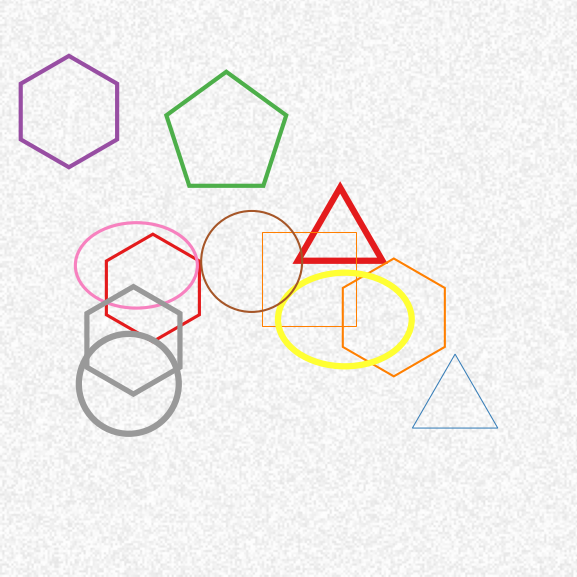[{"shape": "triangle", "thickness": 3, "radius": 0.42, "center": [0.589, 0.59]}, {"shape": "hexagon", "thickness": 1.5, "radius": 0.46, "center": [0.265, 0.501]}, {"shape": "triangle", "thickness": 0.5, "radius": 0.43, "center": [0.788, 0.301]}, {"shape": "pentagon", "thickness": 2, "radius": 0.55, "center": [0.392, 0.766]}, {"shape": "hexagon", "thickness": 2, "radius": 0.48, "center": [0.119, 0.806]}, {"shape": "square", "thickness": 0.5, "radius": 0.41, "center": [0.536, 0.516]}, {"shape": "hexagon", "thickness": 1, "radius": 0.51, "center": [0.682, 0.449]}, {"shape": "oval", "thickness": 3, "radius": 0.58, "center": [0.597, 0.446]}, {"shape": "circle", "thickness": 1, "radius": 0.44, "center": [0.436, 0.546]}, {"shape": "oval", "thickness": 1.5, "radius": 0.53, "center": [0.236, 0.54]}, {"shape": "circle", "thickness": 3, "radius": 0.43, "center": [0.223, 0.335]}, {"shape": "hexagon", "thickness": 2.5, "radius": 0.47, "center": [0.231, 0.41]}]